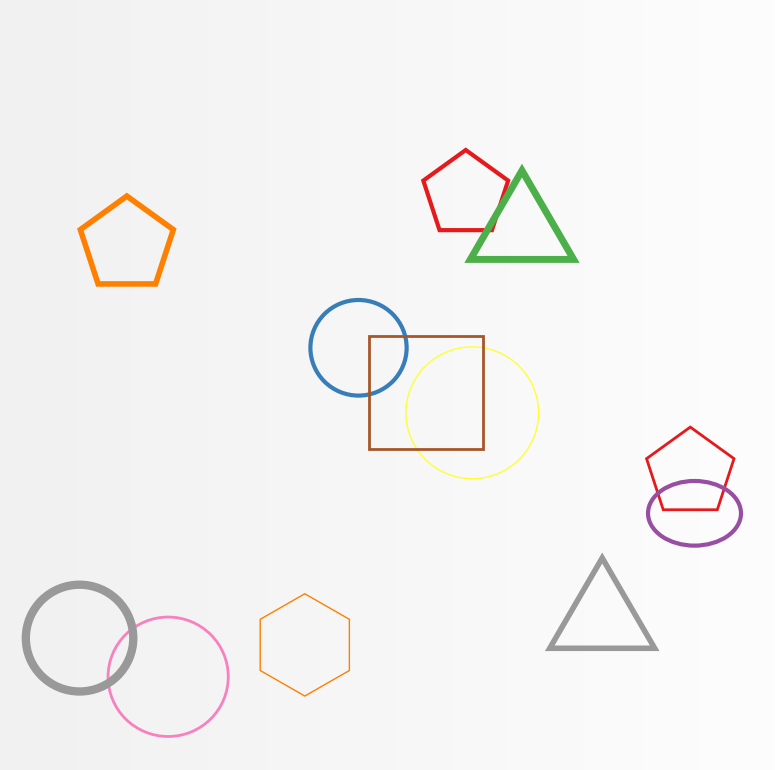[{"shape": "pentagon", "thickness": 1, "radius": 0.3, "center": [0.891, 0.386]}, {"shape": "pentagon", "thickness": 1.5, "radius": 0.29, "center": [0.601, 0.748]}, {"shape": "circle", "thickness": 1.5, "radius": 0.31, "center": [0.463, 0.548]}, {"shape": "triangle", "thickness": 2.5, "radius": 0.38, "center": [0.674, 0.702]}, {"shape": "oval", "thickness": 1.5, "radius": 0.3, "center": [0.896, 0.333]}, {"shape": "pentagon", "thickness": 2, "radius": 0.32, "center": [0.164, 0.682]}, {"shape": "hexagon", "thickness": 0.5, "radius": 0.33, "center": [0.393, 0.162]}, {"shape": "circle", "thickness": 0.5, "radius": 0.43, "center": [0.609, 0.464]}, {"shape": "square", "thickness": 1, "radius": 0.37, "center": [0.549, 0.49]}, {"shape": "circle", "thickness": 1, "radius": 0.39, "center": [0.217, 0.121]}, {"shape": "circle", "thickness": 3, "radius": 0.35, "center": [0.103, 0.171]}, {"shape": "triangle", "thickness": 2, "radius": 0.39, "center": [0.777, 0.197]}]